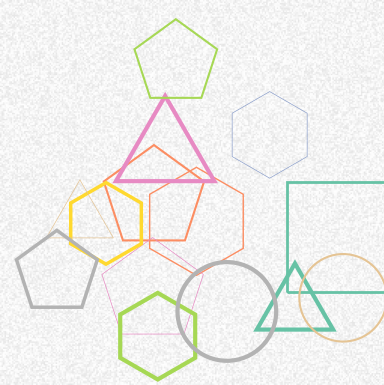[{"shape": "square", "thickness": 2, "radius": 0.71, "center": [0.887, 0.384]}, {"shape": "triangle", "thickness": 3, "radius": 0.57, "center": [0.766, 0.201]}, {"shape": "pentagon", "thickness": 1.5, "radius": 0.68, "center": [0.4, 0.486]}, {"shape": "hexagon", "thickness": 1, "radius": 0.7, "center": [0.51, 0.425]}, {"shape": "hexagon", "thickness": 0.5, "radius": 0.56, "center": [0.7, 0.65]}, {"shape": "pentagon", "thickness": 0.5, "radius": 0.69, "center": [0.396, 0.244]}, {"shape": "triangle", "thickness": 3, "radius": 0.74, "center": [0.429, 0.603]}, {"shape": "hexagon", "thickness": 3, "radius": 0.56, "center": [0.41, 0.127]}, {"shape": "pentagon", "thickness": 1.5, "radius": 0.56, "center": [0.457, 0.837]}, {"shape": "hexagon", "thickness": 2.5, "radius": 0.53, "center": [0.275, 0.42]}, {"shape": "triangle", "thickness": 0.5, "radius": 0.5, "center": [0.208, 0.432]}, {"shape": "circle", "thickness": 1.5, "radius": 0.57, "center": [0.891, 0.226]}, {"shape": "pentagon", "thickness": 2.5, "radius": 0.55, "center": [0.148, 0.291]}, {"shape": "circle", "thickness": 3, "radius": 0.64, "center": [0.589, 0.191]}]